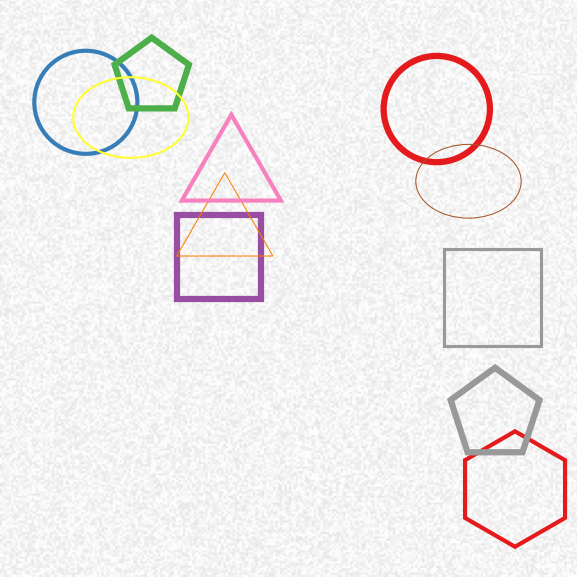[{"shape": "hexagon", "thickness": 2, "radius": 0.5, "center": [0.892, 0.152]}, {"shape": "circle", "thickness": 3, "radius": 0.46, "center": [0.756, 0.81]}, {"shape": "circle", "thickness": 2, "radius": 0.45, "center": [0.149, 0.822]}, {"shape": "pentagon", "thickness": 3, "radius": 0.34, "center": [0.263, 0.866]}, {"shape": "square", "thickness": 3, "radius": 0.36, "center": [0.38, 0.554]}, {"shape": "triangle", "thickness": 0.5, "radius": 0.48, "center": [0.389, 0.604]}, {"shape": "oval", "thickness": 1, "radius": 0.5, "center": [0.227, 0.796]}, {"shape": "oval", "thickness": 0.5, "radius": 0.46, "center": [0.811, 0.685]}, {"shape": "triangle", "thickness": 2, "radius": 0.5, "center": [0.401, 0.701]}, {"shape": "pentagon", "thickness": 3, "radius": 0.4, "center": [0.857, 0.281]}, {"shape": "square", "thickness": 1.5, "radius": 0.42, "center": [0.853, 0.484]}]